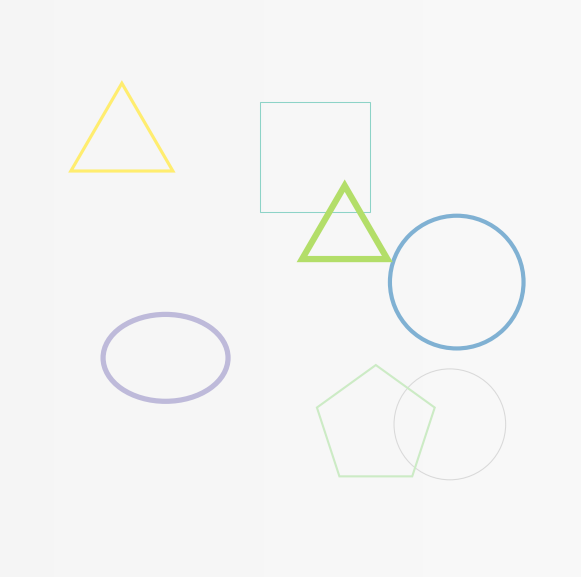[{"shape": "square", "thickness": 0.5, "radius": 0.47, "center": [0.542, 0.727]}, {"shape": "oval", "thickness": 2.5, "radius": 0.54, "center": [0.285, 0.379]}, {"shape": "circle", "thickness": 2, "radius": 0.57, "center": [0.786, 0.511]}, {"shape": "triangle", "thickness": 3, "radius": 0.42, "center": [0.593, 0.593]}, {"shape": "circle", "thickness": 0.5, "radius": 0.48, "center": [0.774, 0.264]}, {"shape": "pentagon", "thickness": 1, "radius": 0.53, "center": [0.647, 0.26]}, {"shape": "triangle", "thickness": 1.5, "radius": 0.51, "center": [0.21, 0.754]}]